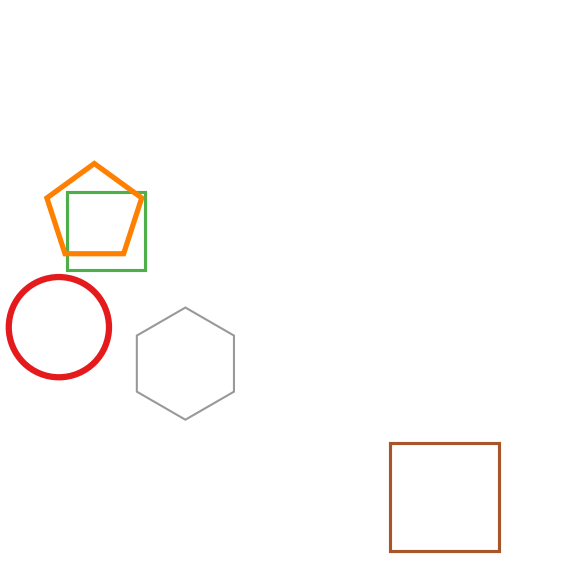[{"shape": "circle", "thickness": 3, "radius": 0.43, "center": [0.102, 0.433]}, {"shape": "square", "thickness": 1.5, "radius": 0.34, "center": [0.183, 0.599]}, {"shape": "pentagon", "thickness": 2.5, "radius": 0.43, "center": [0.163, 0.63]}, {"shape": "square", "thickness": 1.5, "radius": 0.47, "center": [0.77, 0.139]}, {"shape": "hexagon", "thickness": 1, "radius": 0.49, "center": [0.321, 0.369]}]